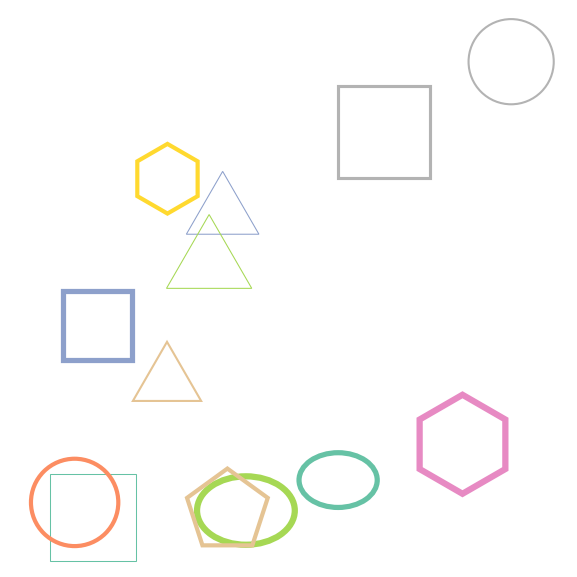[{"shape": "square", "thickness": 0.5, "radius": 0.37, "center": [0.161, 0.103]}, {"shape": "oval", "thickness": 2.5, "radius": 0.34, "center": [0.586, 0.168]}, {"shape": "circle", "thickness": 2, "radius": 0.38, "center": [0.129, 0.129]}, {"shape": "square", "thickness": 2.5, "radius": 0.3, "center": [0.169, 0.435]}, {"shape": "triangle", "thickness": 0.5, "radius": 0.36, "center": [0.386, 0.63]}, {"shape": "hexagon", "thickness": 3, "radius": 0.43, "center": [0.801, 0.23]}, {"shape": "triangle", "thickness": 0.5, "radius": 0.43, "center": [0.362, 0.542]}, {"shape": "oval", "thickness": 3, "radius": 0.42, "center": [0.426, 0.115]}, {"shape": "hexagon", "thickness": 2, "radius": 0.3, "center": [0.29, 0.69]}, {"shape": "triangle", "thickness": 1, "radius": 0.34, "center": [0.289, 0.339]}, {"shape": "pentagon", "thickness": 2, "radius": 0.37, "center": [0.394, 0.114]}, {"shape": "square", "thickness": 1.5, "radius": 0.4, "center": [0.665, 0.771]}, {"shape": "circle", "thickness": 1, "radius": 0.37, "center": [0.885, 0.892]}]